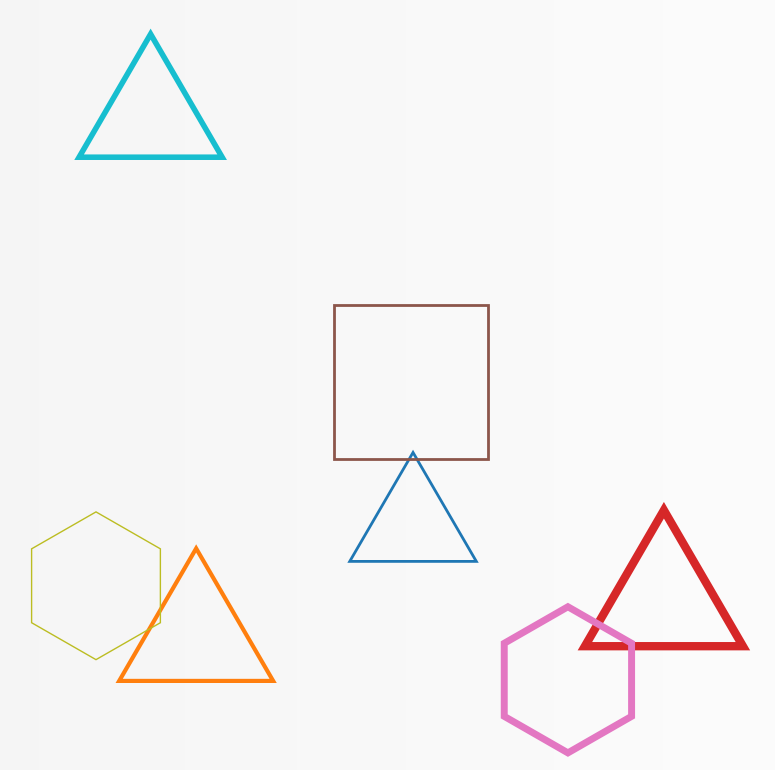[{"shape": "triangle", "thickness": 1, "radius": 0.47, "center": [0.533, 0.318]}, {"shape": "triangle", "thickness": 1.5, "radius": 0.57, "center": [0.253, 0.173]}, {"shape": "triangle", "thickness": 3, "radius": 0.59, "center": [0.857, 0.22]}, {"shape": "square", "thickness": 1, "radius": 0.5, "center": [0.53, 0.504]}, {"shape": "hexagon", "thickness": 2.5, "radius": 0.47, "center": [0.733, 0.117]}, {"shape": "hexagon", "thickness": 0.5, "radius": 0.48, "center": [0.124, 0.239]}, {"shape": "triangle", "thickness": 2, "radius": 0.53, "center": [0.194, 0.849]}]